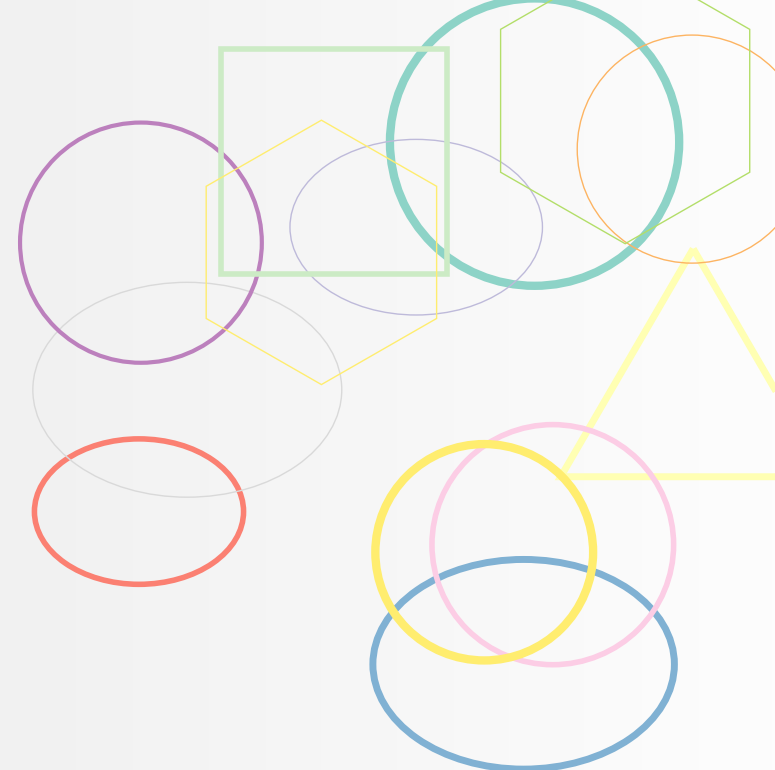[{"shape": "circle", "thickness": 3, "radius": 0.93, "center": [0.69, 0.815]}, {"shape": "triangle", "thickness": 2.5, "radius": 0.99, "center": [0.894, 0.48]}, {"shape": "oval", "thickness": 0.5, "radius": 0.81, "center": [0.537, 0.705]}, {"shape": "oval", "thickness": 2, "radius": 0.67, "center": [0.179, 0.336]}, {"shape": "oval", "thickness": 2.5, "radius": 0.97, "center": [0.676, 0.137]}, {"shape": "circle", "thickness": 0.5, "radius": 0.74, "center": [0.893, 0.806]}, {"shape": "hexagon", "thickness": 0.5, "radius": 0.93, "center": [0.807, 0.869]}, {"shape": "circle", "thickness": 2, "radius": 0.78, "center": [0.713, 0.293]}, {"shape": "oval", "thickness": 0.5, "radius": 1.0, "center": [0.242, 0.494]}, {"shape": "circle", "thickness": 1.5, "radius": 0.78, "center": [0.182, 0.685]}, {"shape": "square", "thickness": 2, "radius": 0.73, "center": [0.432, 0.79]}, {"shape": "hexagon", "thickness": 0.5, "radius": 0.86, "center": [0.415, 0.672]}, {"shape": "circle", "thickness": 3, "radius": 0.7, "center": [0.625, 0.283]}]